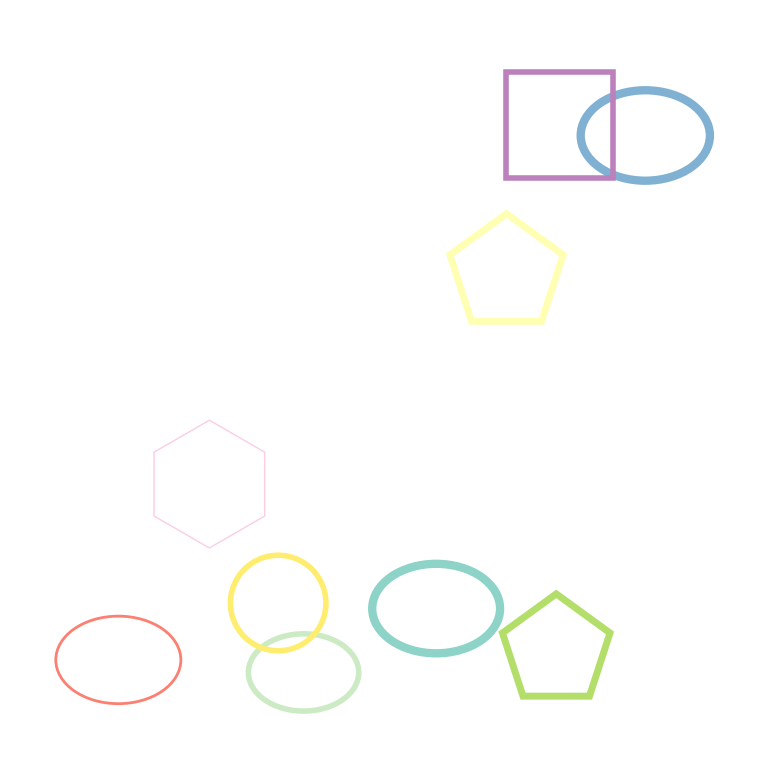[{"shape": "oval", "thickness": 3, "radius": 0.42, "center": [0.566, 0.21]}, {"shape": "pentagon", "thickness": 2.5, "radius": 0.39, "center": [0.658, 0.645]}, {"shape": "oval", "thickness": 1, "radius": 0.41, "center": [0.154, 0.143]}, {"shape": "oval", "thickness": 3, "radius": 0.42, "center": [0.838, 0.824]}, {"shape": "pentagon", "thickness": 2.5, "radius": 0.37, "center": [0.722, 0.155]}, {"shape": "hexagon", "thickness": 0.5, "radius": 0.41, "center": [0.272, 0.371]}, {"shape": "square", "thickness": 2, "radius": 0.35, "center": [0.727, 0.838]}, {"shape": "oval", "thickness": 2, "radius": 0.36, "center": [0.394, 0.127]}, {"shape": "circle", "thickness": 2, "radius": 0.31, "center": [0.361, 0.217]}]